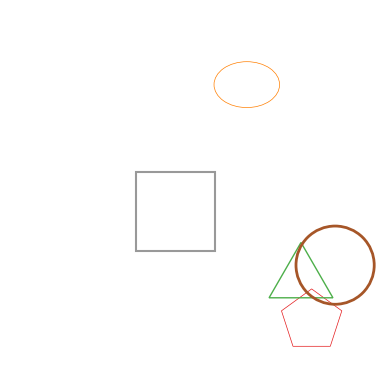[{"shape": "pentagon", "thickness": 0.5, "radius": 0.41, "center": [0.809, 0.167]}, {"shape": "triangle", "thickness": 1, "radius": 0.48, "center": [0.782, 0.274]}, {"shape": "oval", "thickness": 0.5, "radius": 0.43, "center": [0.641, 0.78]}, {"shape": "circle", "thickness": 2, "radius": 0.51, "center": [0.87, 0.311]}, {"shape": "square", "thickness": 1.5, "radius": 0.51, "center": [0.455, 0.451]}]